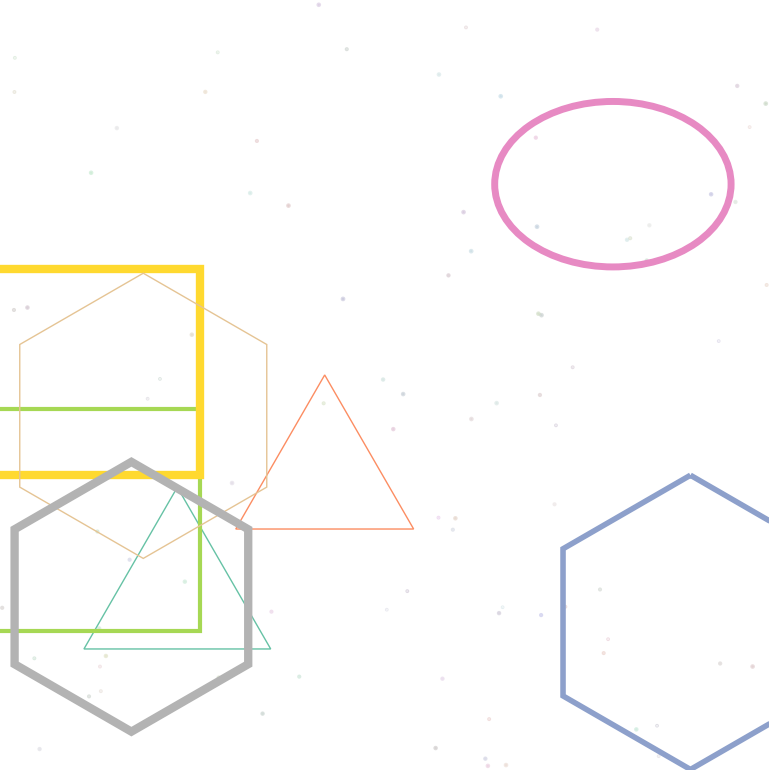[{"shape": "triangle", "thickness": 0.5, "radius": 0.7, "center": [0.23, 0.227]}, {"shape": "triangle", "thickness": 0.5, "radius": 0.67, "center": [0.422, 0.38]}, {"shape": "hexagon", "thickness": 2, "radius": 0.96, "center": [0.897, 0.192]}, {"shape": "oval", "thickness": 2.5, "radius": 0.77, "center": [0.796, 0.761]}, {"shape": "square", "thickness": 1.5, "radius": 0.72, "center": [0.115, 0.325]}, {"shape": "square", "thickness": 3, "radius": 0.67, "center": [0.126, 0.517]}, {"shape": "hexagon", "thickness": 0.5, "radius": 0.93, "center": [0.186, 0.46]}, {"shape": "hexagon", "thickness": 3, "radius": 0.88, "center": [0.171, 0.225]}]